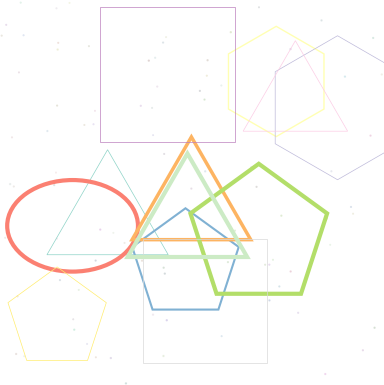[{"shape": "triangle", "thickness": 0.5, "radius": 0.91, "center": [0.279, 0.429]}, {"shape": "hexagon", "thickness": 1, "radius": 0.72, "center": [0.717, 0.788]}, {"shape": "hexagon", "thickness": 0.5, "radius": 0.94, "center": [0.877, 0.72]}, {"shape": "oval", "thickness": 3, "radius": 0.85, "center": [0.189, 0.413]}, {"shape": "pentagon", "thickness": 1.5, "radius": 0.73, "center": [0.482, 0.314]}, {"shape": "triangle", "thickness": 2.5, "radius": 0.89, "center": [0.497, 0.466]}, {"shape": "pentagon", "thickness": 3, "radius": 0.93, "center": [0.672, 0.388]}, {"shape": "triangle", "thickness": 0.5, "radius": 0.78, "center": [0.767, 0.738]}, {"shape": "square", "thickness": 0.5, "radius": 0.8, "center": [0.533, 0.218]}, {"shape": "square", "thickness": 0.5, "radius": 0.88, "center": [0.435, 0.806]}, {"shape": "triangle", "thickness": 3, "radius": 0.9, "center": [0.487, 0.422]}, {"shape": "pentagon", "thickness": 0.5, "radius": 0.67, "center": [0.148, 0.172]}]